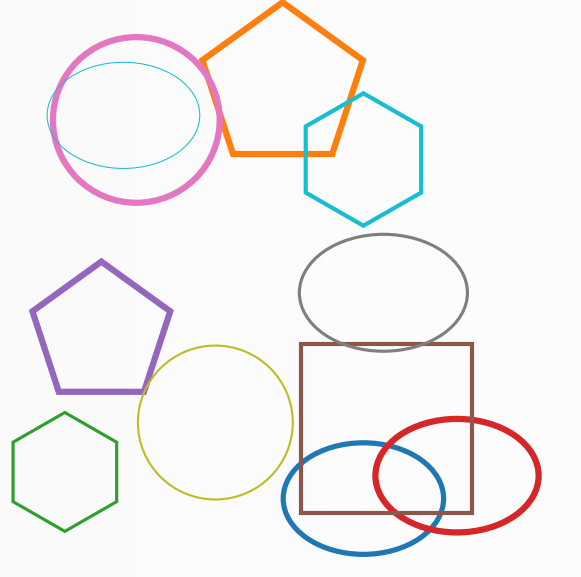[{"shape": "oval", "thickness": 2.5, "radius": 0.69, "center": [0.625, 0.136]}, {"shape": "pentagon", "thickness": 3, "radius": 0.73, "center": [0.486, 0.85]}, {"shape": "hexagon", "thickness": 1.5, "radius": 0.51, "center": [0.112, 0.182]}, {"shape": "oval", "thickness": 3, "radius": 0.7, "center": [0.786, 0.175]}, {"shape": "pentagon", "thickness": 3, "radius": 0.62, "center": [0.174, 0.422]}, {"shape": "square", "thickness": 2, "radius": 0.74, "center": [0.665, 0.257]}, {"shape": "circle", "thickness": 3, "radius": 0.72, "center": [0.235, 0.791]}, {"shape": "oval", "thickness": 1.5, "radius": 0.72, "center": [0.66, 0.492]}, {"shape": "circle", "thickness": 1, "radius": 0.67, "center": [0.37, 0.267]}, {"shape": "oval", "thickness": 0.5, "radius": 0.66, "center": [0.212, 0.799]}, {"shape": "hexagon", "thickness": 2, "radius": 0.57, "center": [0.625, 0.723]}]